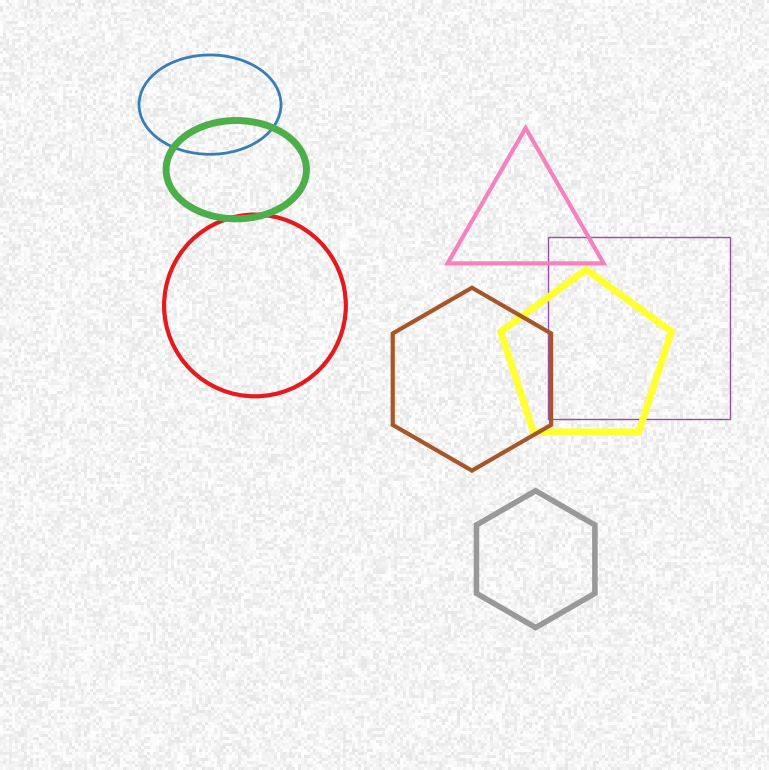[{"shape": "circle", "thickness": 1.5, "radius": 0.59, "center": [0.331, 0.603]}, {"shape": "oval", "thickness": 1, "radius": 0.46, "center": [0.273, 0.864]}, {"shape": "oval", "thickness": 2.5, "radius": 0.46, "center": [0.307, 0.78]}, {"shape": "square", "thickness": 0.5, "radius": 0.59, "center": [0.83, 0.575]}, {"shape": "pentagon", "thickness": 2.5, "radius": 0.58, "center": [0.761, 0.533]}, {"shape": "hexagon", "thickness": 1.5, "radius": 0.59, "center": [0.613, 0.508]}, {"shape": "triangle", "thickness": 1.5, "radius": 0.59, "center": [0.683, 0.717]}, {"shape": "hexagon", "thickness": 2, "radius": 0.44, "center": [0.696, 0.274]}]